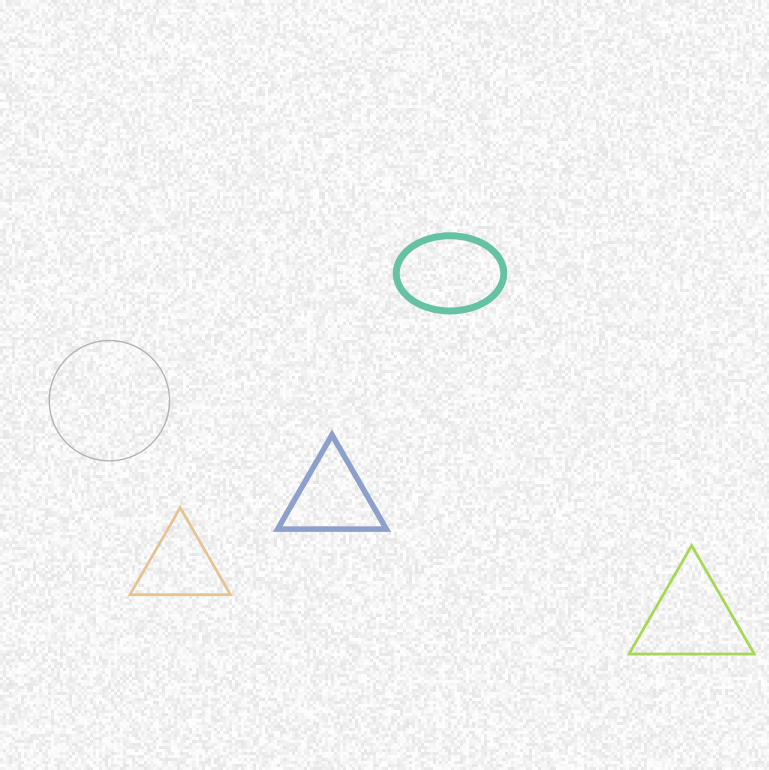[{"shape": "oval", "thickness": 2.5, "radius": 0.35, "center": [0.584, 0.645]}, {"shape": "triangle", "thickness": 2, "radius": 0.41, "center": [0.431, 0.354]}, {"shape": "triangle", "thickness": 1, "radius": 0.47, "center": [0.898, 0.198]}, {"shape": "triangle", "thickness": 1, "radius": 0.38, "center": [0.234, 0.265]}, {"shape": "circle", "thickness": 0.5, "radius": 0.39, "center": [0.142, 0.48]}]